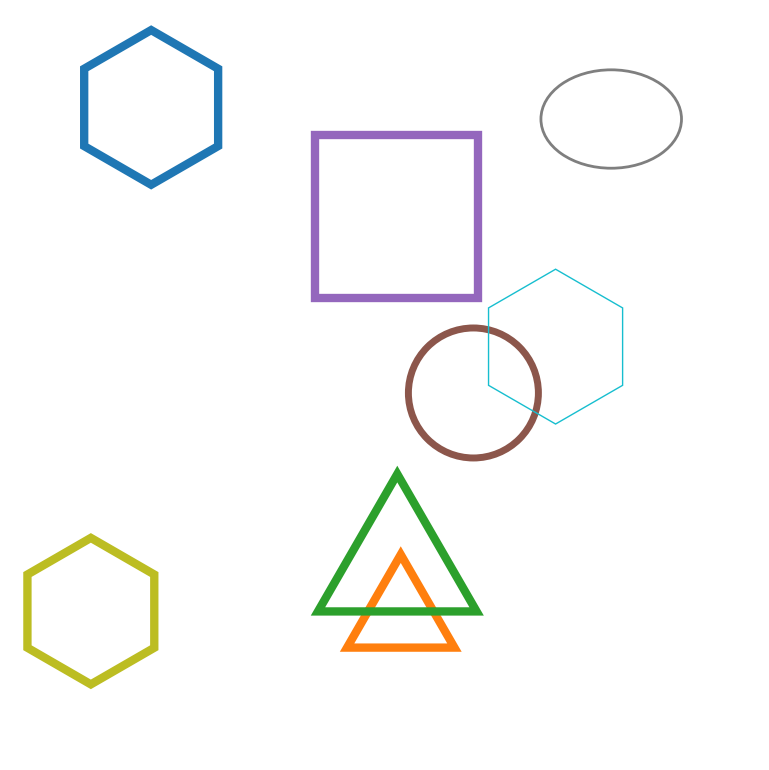[{"shape": "hexagon", "thickness": 3, "radius": 0.5, "center": [0.196, 0.86]}, {"shape": "triangle", "thickness": 3, "radius": 0.4, "center": [0.52, 0.199]}, {"shape": "triangle", "thickness": 3, "radius": 0.59, "center": [0.516, 0.265]}, {"shape": "square", "thickness": 3, "radius": 0.53, "center": [0.515, 0.719]}, {"shape": "circle", "thickness": 2.5, "radius": 0.42, "center": [0.615, 0.49]}, {"shape": "oval", "thickness": 1, "radius": 0.46, "center": [0.794, 0.845]}, {"shape": "hexagon", "thickness": 3, "radius": 0.48, "center": [0.118, 0.206]}, {"shape": "hexagon", "thickness": 0.5, "radius": 0.5, "center": [0.722, 0.55]}]